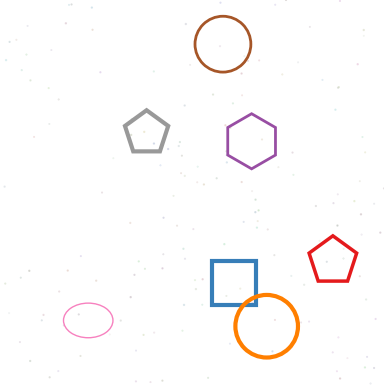[{"shape": "pentagon", "thickness": 2.5, "radius": 0.32, "center": [0.865, 0.322]}, {"shape": "square", "thickness": 3, "radius": 0.29, "center": [0.609, 0.265]}, {"shape": "hexagon", "thickness": 2, "radius": 0.36, "center": [0.654, 0.633]}, {"shape": "circle", "thickness": 3, "radius": 0.41, "center": [0.693, 0.153]}, {"shape": "circle", "thickness": 2, "radius": 0.36, "center": [0.579, 0.885]}, {"shape": "oval", "thickness": 1, "radius": 0.32, "center": [0.229, 0.168]}, {"shape": "pentagon", "thickness": 3, "radius": 0.3, "center": [0.381, 0.655]}]